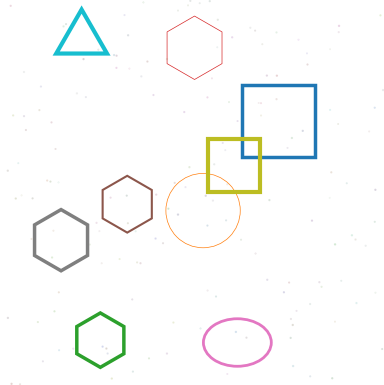[{"shape": "square", "thickness": 2.5, "radius": 0.47, "center": [0.723, 0.686]}, {"shape": "circle", "thickness": 0.5, "radius": 0.48, "center": [0.527, 0.453]}, {"shape": "hexagon", "thickness": 2.5, "radius": 0.35, "center": [0.261, 0.116]}, {"shape": "hexagon", "thickness": 0.5, "radius": 0.41, "center": [0.505, 0.876]}, {"shape": "hexagon", "thickness": 1.5, "radius": 0.37, "center": [0.33, 0.47]}, {"shape": "oval", "thickness": 2, "radius": 0.44, "center": [0.617, 0.11]}, {"shape": "hexagon", "thickness": 2.5, "radius": 0.4, "center": [0.159, 0.376]}, {"shape": "square", "thickness": 3, "radius": 0.34, "center": [0.608, 0.571]}, {"shape": "triangle", "thickness": 3, "radius": 0.38, "center": [0.212, 0.899]}]